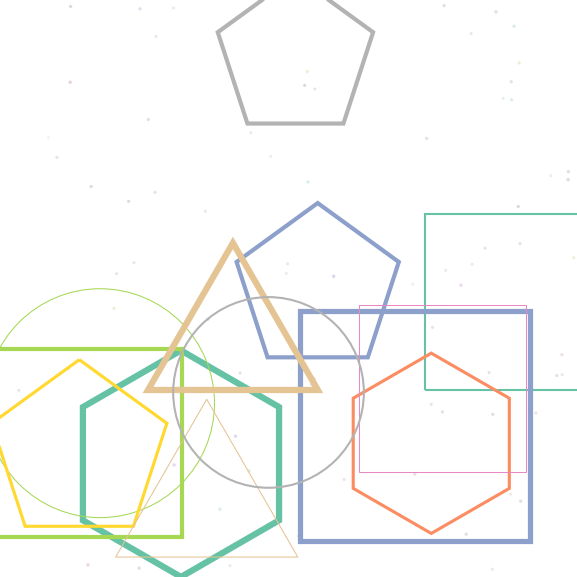[{"shape": "square", "thickness": 1, "radius": 0.77, "center": [0.889, 0.476]}, {"shape": "hexagon", "thickness": 3, "radius": 0.98, "center": [0.313, 0.196]}, {"shape": "hexagon", "thickness": 1.5, "radius": 0.78, "center": [0.747, 0.232]}, {"shape": "square", "thickness": 2.5, "radius": 1.0, "center": [0.719, 0.262]}, {"shape": "pentagon", "thickness": 2, "radius": 0.74, "center": [0.55, 0.5]}, {"shape": "square", "thickness": 0.5, "radius": 0.72, "center": [0.767, 0.327]}, {"shape": "circle", "thickness": 0.5, "radius": 0.99, "center": [0.173, 0.301]}, {"shape": "square", "thickness": 2, "radius": 0.81, "center": [0.153, 0.231]}, {"shape": "pentagon", "thickness": 1.5, "radius": 0.8, "center": [0.137, 0.217]}, {"shape": "triangle", "thickness": 0.5, "radius": 0.91, "center": [0.358, 0.126]}, {"shape": "triangle", "thickness": 3, "radius": 0.85, "center": [0.403, 0.409]}, {"shape": "circle", "thickness": 1, "radius": 0.83, "center": [0.465, 0.32]}, {"shape": "pentagon", "thickness": 2, "radius": 0.71, "center": [0.512, 0.9]}]